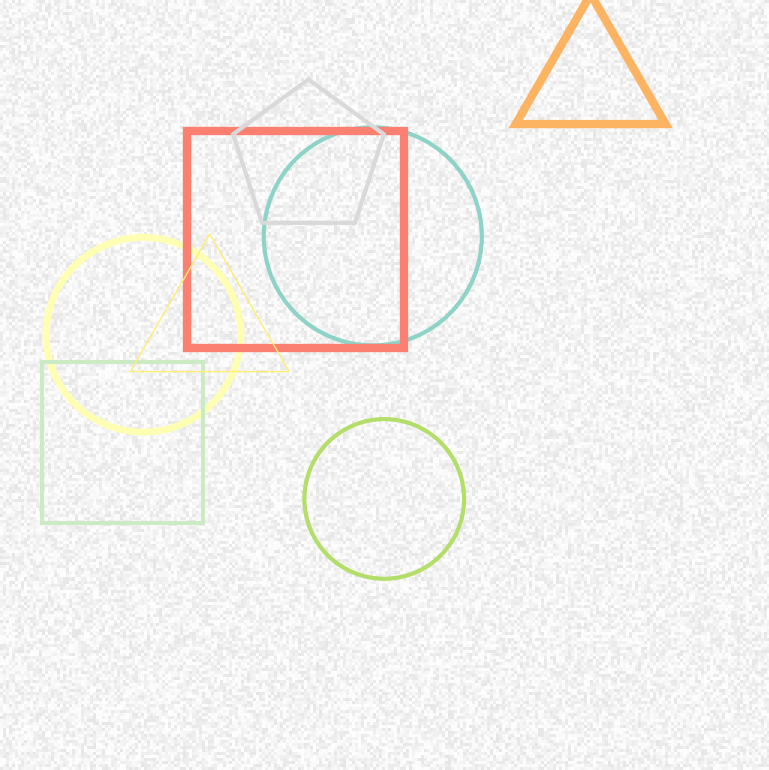[{"shape": "circle", "thickness": 1.5, "radius": 0.71, "center": [0.484, 0.693]}, {"shape": "circle", "thickness": 2.5, "radius": 0.63, "center": [0.186, 0.565]}, {"shape": "square", "thickness": 3, "radius": 0.71, "center": [0.384, 0.689]}, {"shape": "triangle", "thickness": 3, "radius": 0.56, "center": [0.767, 0.895]}, {"shape": "circle", "thickness": 1.5, "radius": 0.52, "center": [0.499, 0.352]}, {"shape": "pentagon", "thickness": 1.5, "radius": 0.51, "center": [0.401, 0.794]}, {"shape": "square", "thickness": 1.5, "radius": 0.52, "center": [0.16, 0.425]}, {"shape": "triangle", "thickness": 0.5, "radius": 0.6, "center": [0.272, 0.577]}]